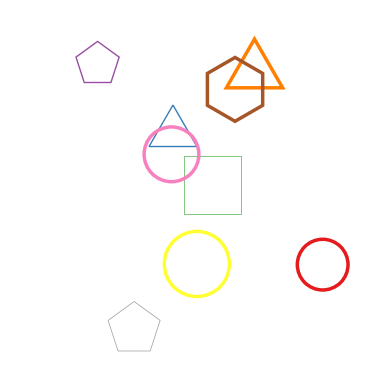[{"shape": "circle", "thickness": 2.5, "radius": 0.33, "center": [0.838, 0.313]}, {"shape": "triangle", "thickness": 1, "radius": 0.36, "center": [0.449, 0.655]}, {"shape": "square", "thickness": 0.5, "radius": 0.37, "center": [0.552, 0.519]}, {"shape": "pentagon", "thickness": 1, "radius": 0.29, "center": [0.253, 0.833]}, {"shape": "triangle", "thickness": 2.5, "radius": 0.42, "center": [0.661, 0.814]}, {"shape": "circle", "thickness": 2.5, "radius": 0.42, "center": [0.511, 0.314]}, {"shape": "hexagon", "thickness": 2.5, "radius": 0.41, "center": [0.61, 0.768]}, {"shape": "circle", "thickness": 2.5, "radius": 0.36, "center": [0.445, 0.599]}, {"shape": "pentagon", "thickness": 0.5, "radius": 0.36, "center": [0.348, 0.146]}]